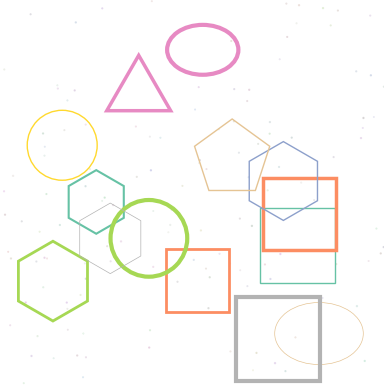[{"shape": "square", "thickness": 1, "radius": 0.49, "center": [0.772, 0.363]}, {"shape": "hexagon", "thickness": 1.5, "radius": 0.41, "center": [0.25, 0.475]}, {"shape": "square", "thickness": 2.5, "radius": 0.47, "center": [0.778, 0.444]}, {"shape": "square", "thickness": 2, "radius": 0.41, "center": [0.513, 0.272]}, {"shape": "hexagon", "thickness": 1, "radius": 0.51, "center": [0.736, 0.53]}, {"shape": "oval", "thickness": 3, "radius": 0.46, "center": [0.527, 0.871]}, {"shape": "triangle", "thickness": 2.5, "radius": 0.48, "center": [0.36, 0.76]}, {"shape": "circle", "thickness": 3, "radius": 0.5, "center": [0.387, 0.381]}, {"shape": "hexagon", "thickness": 2, "radius": 0.52, "center": [0.138, 0.27]}, {"shape": "circle", "thickness": 1, "radius": 0.45, "center": [0.162, 0.623]}, {"shape": "oval", "thickness": 0.5, "radius": 0.58, "center": [0.829, 0.134]}, {"shape": "pentagon", "thickness": 1, "radius": 0.51, "center": [0.603, 0.588]}, {"shape": "square", "thickness": 3, "radius": 0.55, "center": [0.722, 0.119]}, {"shape": "hexagon", "thickness": 0.5, "radius": 0.46, "center": [0.286, 0.381]}]